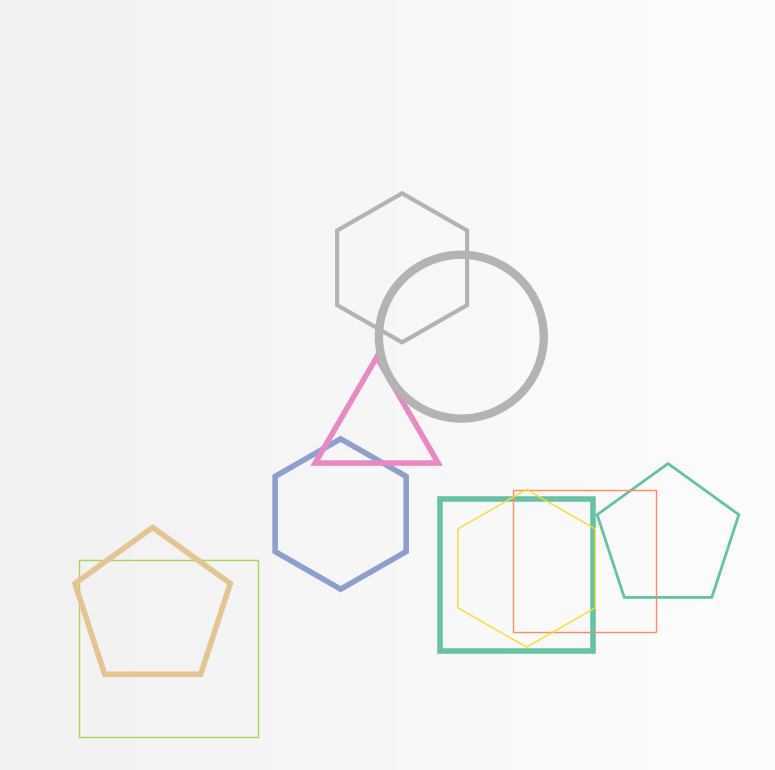[{"shape": "square", "thickness": 2, "radius": 0.49, "center": [0.666, 0.253]}, {"shape": "pentagon", "thickness": 1, "radius": 0.48, "center": [0.862, 0.302]}, {"shape": "square", "thickness": 0.5, "radius": 0.46, "center": [0.754, 0.272]}, {"shape": "hexagon", "thickness": 2, "radius": 0.49, "center": [0.44, 0.332]}, {"shape": "triangle", "thickness": 2, "radius": 0.46, "center": [0.486, 0.444]}, {"shape": "square", "thickness": 0.5, "radius": 0.58, "center": [0.217, 0.158]}, {"shape": "hexagon", "thickness": 0.5, "radius": 0.51, "center": [0.679, 0.262]}, {"shape": "pentagon", "thickness": 2, "radius": 0.53, "center": [0.197, 0.21]}, {"shape": "circle", "thickness": 3, "radius": 0.53, "center": [0.595, 0.563]}, {"shape": "hexagon", "thickness": 1.5, "radius": 0.48, "center": [0.519, 0.652]}]